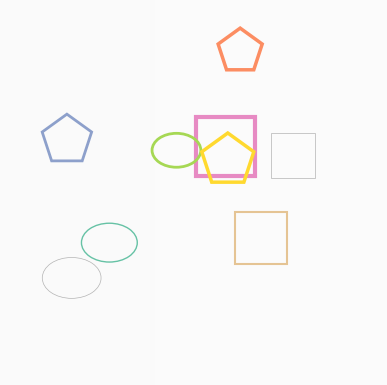[{"shape": "oval", "thickness": 1, "radius": 0.36, "center": [0.282, 0.37]}, {"shape": "pentagon", "thickness": 2.5, "radius": 0.3, "center": [0.62, 0.867]}, {"shape": "pentagon", "thickness": 2, "radius": 0.34, "center": [0.173, 0.636]}, {"shape": "square", "thickness": 3, "radius": 0.38, "center": [0.582, 0.619]}, {"shape": "oval", "thickness": 2, "radius": 0.31, "center": [0.455, 0.61]}, {"shape": "pentagon", "thickness": 2.5, "radius": 0.35, "center": [0.588, 0.584]}, {"shape": "square", "thickness": 1.5, "radius": 0.33, "center": [0.673, 0.382]}, {"shape": "oval", "thickness": 0.5, "radius": 0.38, "center": [0.185, 0.278]}, {"shape": "square", "thickness": 0.5, "radius": 0.29, "center": [0.756, 0.596]}]